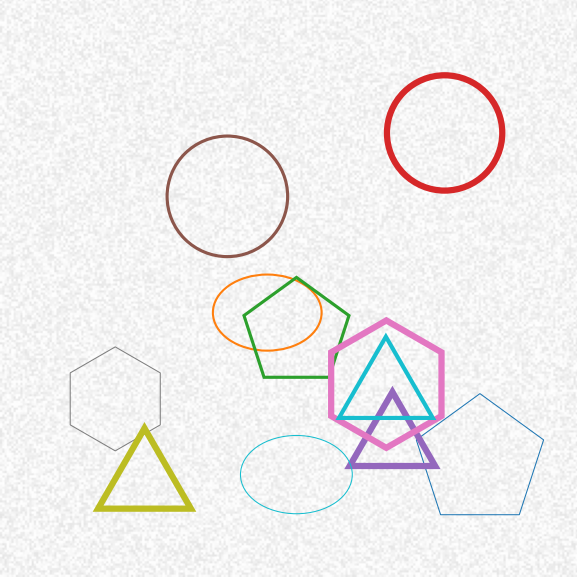[{"shape": "pentagon", "thickness": 0.5, "radius": 0.58, "center": [0.831, 0.202]}, {"shape": "oval", "thickness": 1, "radius": 0.47, "center": [0.463, 0.458]}, {"shape": "pentagon", "thickness": 1.5, "radius": 0.48, "center": [0.513, 0.423]}, {"shape": "circle", "thickness": 3, "radius": 0.5, "center": [0.77, 0.769]}, {"shape": "triangle", "thickness": 3, "radius": 0.43, "center": [0.68, 0.235]}, {"shape": "circle", "thickness": 1.5, "radius": 0.52, "center": [0.394, 0.659]}, {"shape": "hexagon", "thickness": 3, "radius": 0.55, "center": [0.669, 0.334]}, {"shape": "hexagon", "thickness": 0.5, "radius": 0.45, "center": [0.2, 0.308]}, {"shape": "triangle", "thickness": 3, "radius": 0.46, "center": [0.25, 0.165]}, {"shape": "triangle", "thickness": 2, "radius": 0.47, "center": [0.668, 0.322]}, {"shape": "oval", "thickness": 0.5, "radius": 0.48, "center": [0.513, 0.177]}]